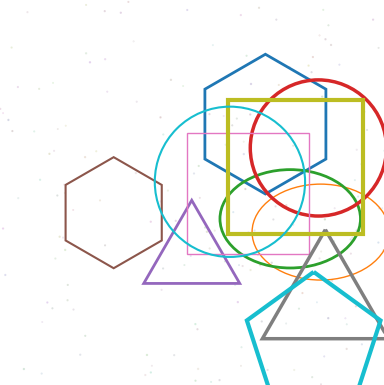[{"shape": "hexagon", "thickness": 2, "radius": 0.91, "center": [0.689, 0.678]}, {"shape": "oval", "thickness": 1, "radius": 0.89, "center": [0.833, 0.397]}, {"shape": "oval", "thickness": 2, "radius": 0.91, "center": [0.754, 0.432]}, {"shape": "circle", "thickness": 2.5, "radius": 0.88, "center": [0.827, 0.616]}, {"shape": "triangle", "thickness": 2, "radius": 0.72, "center": [0.498, 0.336]}, {"shape": "hexagon", "thickness": 1.5, "radius": 0.72, "center": [0.295, 0.448]}, {"shape": "square", "thickness": 1, "radius": 0.79, "center": [0.644, 0.497]}, {"shape": "triangle", "thickness": 2.5, "radius": 0.94, "center": [0.845, 0.215]}, {"shape": "square", "thickness": 3, "radius": 0.88, "center": [0.768, 0.566]}, {"shape": "circle", "thickness": 1.5, "radius": 0.98, "center": [0.597, 0.528]}, {"shape": "pentagon", "thickness": 3, "radius": 0.91, "center": [0.815, 0.111]}]